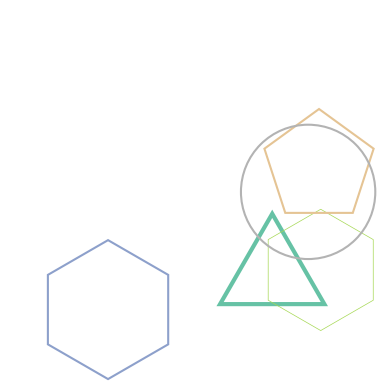[{"shape": "triangle", "thickness": 3, "radius": 0.78, "center": [0.707, 0.288]}, {"shape": "hexagon", "thickness": 1.5, "radius": 0.9, "center": [0.281, 0.196]}, {"shape": "hexagon", "thickness": 0.5, "radius": 0.79, "center": [0.833, 0.299]}, {"shape": "pentagon", "thickness": 1.5, "radius": 0.75, "center": [0.829, 0.568]}, {"shape": "circle", "thickness": 1.5, "radius": 0.87, "center": [0.8, 0.502]}]